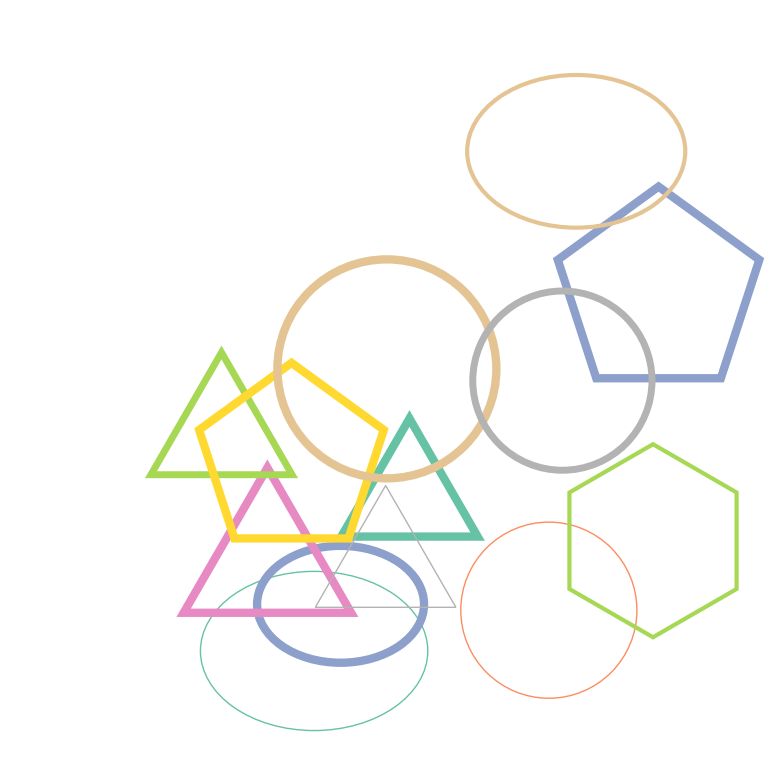[{"shape": "triangle", "thickness": 3, "radius": 0.51, "center": [0.532, 0.354]}, {"shape": "oval", "thickness": 0.5, "radius": 0.74, "center": [0.408, 0.155]}, {"shape": "circle", "thickness": 0.5, "radius": 0.57, "center": [0.713, 0.208]}, {"shape": "oval", "thickness": 3, "radius": 0.54, "center": [0.442, 0.215]}, {"shape": "pentagon", "thickness": 3, "radius": 0.69, "center": [0.855, 0.62]}, {"shape": "triangle", "thickness": 3, "radius": 0.63, "center": [0.347, 0.267]}, {"shape": "hexagon", "thickness": 1.5, "radius": 0.63, "center": [0.848, 0.298]}, {"shape": "triangle", "thickness": 2.5, "radius": 0.53, "center": [0.288, 0.436]}, {"shape": "pentagon", "thickness": 3, "radius": 0.63, "center": [0.379, 0.403]}, {"shape": "oval", "thickness": 1.5, "radius": 0.71, "center": [0.748, 0.803]}, {"shape": "circle", "thickness": 3, "radius": 0.71, "center": [0.502, 0.521]}, {"shape": "circle", "thickness": 2.5, "radius": 0.58, "center": [0.73, 0.506]}, {"shape": "triangle", "thickness": 0.5, "radius": 0.53, "center": [0.501, 0.264]}]